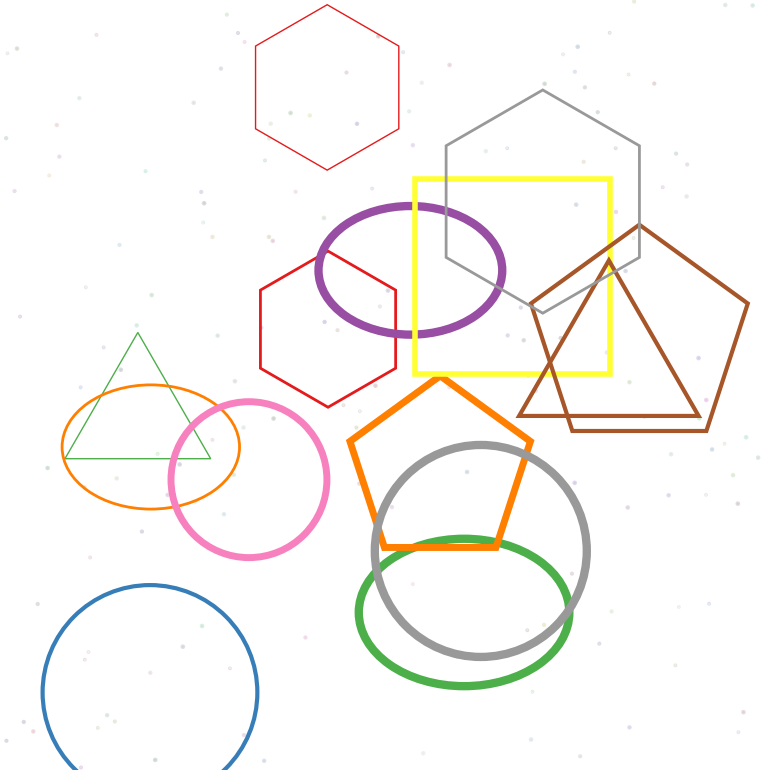[{"shape": "hexagon", "thickness": 1, "radius": 0.51, "center": [0.426, 0.573]}, {"shape": "hexagon", "thickness": 0.5, "radius": 0.54, "center": [0.425, 0.886]}, {"shape": "circle", "thickness": 1.5, "radius": 0.7, "center": [0.195, 0.101]}, {"shape": "oval", "thickness": 3, "radius": 0.68, "center": [0.603, 0.205]}, {"shape": "triangle", "thickness": 0.5, "radius": 0.55, "center": [0.179, 0.459]}, {"shape": "oval", "thickness": 3, "radius": 0.6, "center": [0.533, 0.649]}, {"shape": "oval", "thickness": 1, "radius": 0.58, "center": [0.196, 0.42]}, {"shape": "pentagon", "thickness": 2.5, "radius": 0.62, "center": [0.572, 0.389]}, {"shape": "square", "thickness": 2, "radius": 0.63, "center": [0.666, 0.641]}, {"shape": "pentagon", "thickness": 1.5, "radius": 0.74, "center": [0.83, 0.56]}, {"shape": "triangle", "thickness": 1.5, "radius": 0.67, "center": [0.791, 0.527]}, {"shape": "circle", "thickness": 2.5, "radius": 0.51, "center": [0.323, 0.377]}, {"shape": "hexagon", "thickness": 1, "radius": 0.72, "center": [0.705, 0.738]}, {"shape": "circle", "thickness": 3, "radius": 0.69, "center": [0.624, 0.284]}]